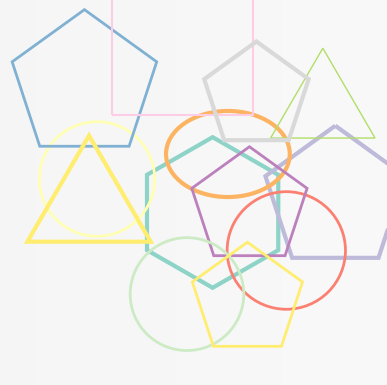[{"shape": "hexagon", "thickness": 3, "radius": 0.98, "center": [0.549, 0.448]}, {"shape": "circle", "thickness": 2, "radius": 0.74, "center": [0.25, 0.535]}, {"shape": "pentagon", "thickness": 3, "radius": 0.95, "center": [0.865, 0.484]}, {"shape": "circle", "thickness": 2, "radius": 0.76, "center": [0.739, 0.349]}, {"shape": "pentagon", "thickness": 2, "radius": 0.98, "center": [0.218, 0.779]}, {"shape": "oval", "thickness": 3, "radius": 0.8, "center": [0.588, 0.6]}, {"shape": "triangle", "thickness": 1, "radius": 0.78, "center": [0.833, 0.719]}, {"shape": "square", "thickness": 1.5, "radius": 0.91, "center": [0.471, 0.884]}, {"shape": "pentagon", "thickness": 3, "radius": 0.71, "center": [0.662, 0.751]}, {"shape": "pentagon", "thickness": 2, "radius": 0.78, "center": [0.644, 0.462]}, {"shape": "circle", "thickness": 2, "radius": 0.73, "center": [0.483, 0.236]}, {"shape": "triangle", "thickness": 3, "radius": 0.92, "center": [0.23, 0.464]}, {"shape": "pentagon", "thickness": 2, "radius": 0.75, "center": [0.639, 0.221]}]